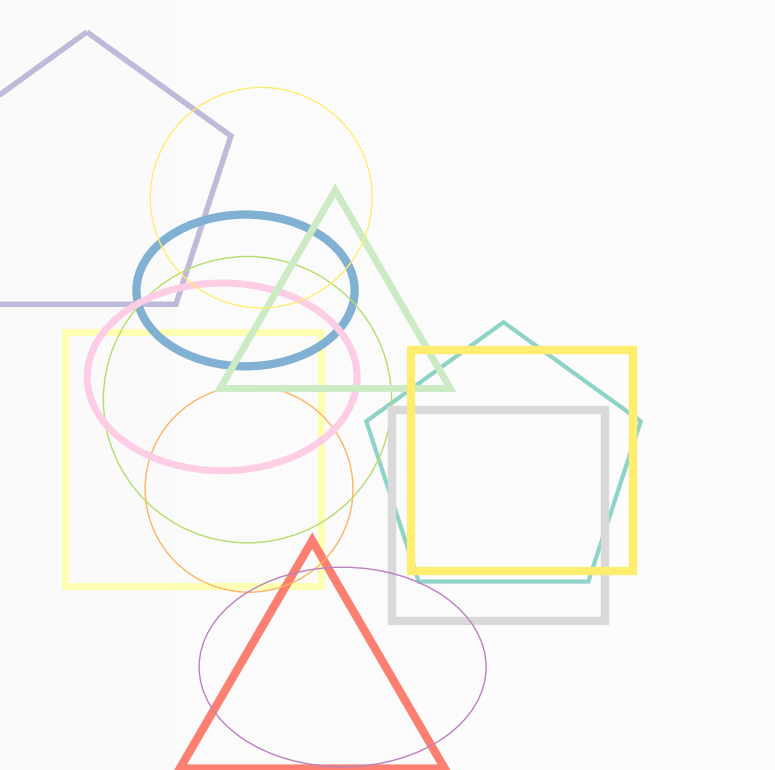[{"shape": "pentagon", "thickness": 1.5, "radius": 0.93, "center": [0.65, 0.395]}, {"shape": "square", "thickness": 2.5, "radius": 0.83, "center": [0.249, 0.404]}, {"shape": "pentagon", "thickness": 2, "radius": 0.98, "center": [0.112, 0.763]}, {"shape": "triangle", "thickness": 3, "radius": 0.99, "center": [0.403, 0.101]}, {"shape": "oval", "thickness": 3, "radius": 0.7, "center": [0.317, 0.623]}, {"shape": "circle", "thickness": 0.5, "radius": 0.67, "center": [0.321, 0.365]}, {"shape": "circle", "thickness": 0.5, "radius": 0.93, "center": [0.319, 0.481]}, {"shape": "oval", "thickness": 2.5, "radius": 0.87, "center": [0.287, 0.511]}, {"shape": "square", "thickness": 3, "radius": 0.69, "center": [0.643, 0.331]}, {"shape": "oval", "thickness": 0.5, "radius": 0.93, "center": [0.442, 0.134]}, {"shape": "triangle", "thickness": 2.5, "radius": 0.86, "center": [0.433, 0.581]}, {"shape": "square", "thickness": 3, "radius": 0.72, "center": [0.673, 0.402]}, {"shape": "circle", "thickness": 0.5, "radius": 0.72, "center": [0.337, 0.743]}]